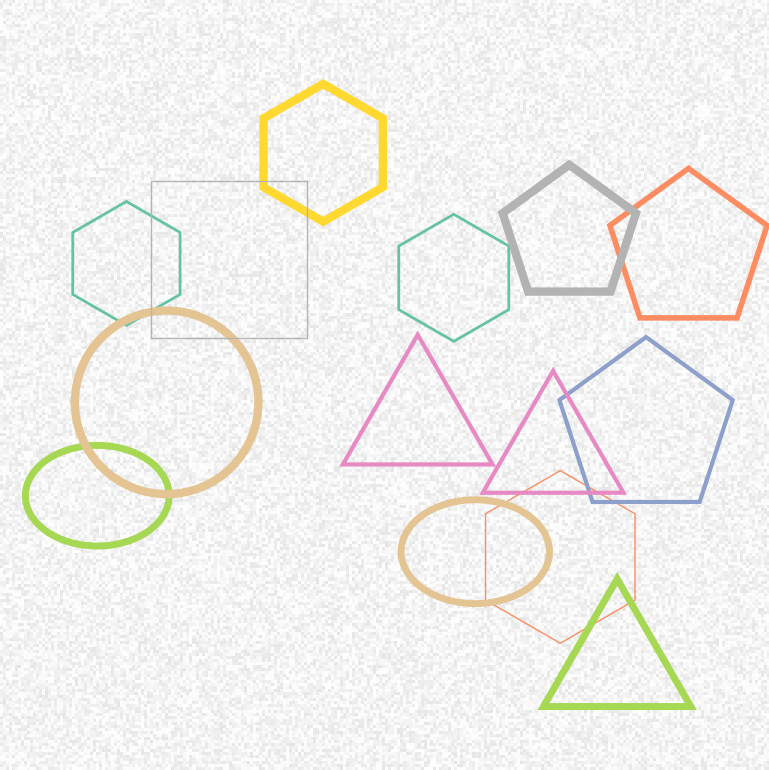[{"shape": "hexagon", "thickness": 1, "radius": 0.41, "center": [0.589, 0.639]}, {"shape": "hexagon", "thickness": 1, "radius": 0.4, "center": [0.164, 0.658]}, {"shape": "hexagon", "thickness": 0.5, "radius": 0.56, "center": [0.728, 0.277]}, {"shape": "pentagon", "thickness": 2, "radius": 0.54, "center": [0.894, 0.674]}, {"shape": "pentagon", "thickness": 1.5, "radius": 0.59, "center": [0.839, 0.444]}, {"shape": "triangle", "thickness": 1.5, "radius": 0.56, "center": [0.542, 0.453]}, {"shape": "triangle", "thickness": 1.5, "radius": 0.53, "center": [0.718, 0.413]}, {"shape": "triangle", "thickness": 2.5, "radius": 0.55, "center": [0.802, 0.138]}, {"shape": "oval", "thickness": 2.5, "radius": 0.47, "center": [0.126, 0.356]}, {"shape": "hexagon", "thickness": 3, "radius": 0.45, "center": [0.42, 0.802]}, {"shape": "oval", "thickness": 2.5, "radius": 0.48, "center": [0.617, 0.284]}, {"shape": "circle", "thickness": 3, "radius": 0.6, "center": [0.216, 0.477]}, {"shape": "pentagon", "thickness": 3, "radius": 0.46, "center": [0.739, 0.695]}, {"shape": "square", "thickness": 0.5, "radius": 0.51, "center": [0.297, 0.663]}]